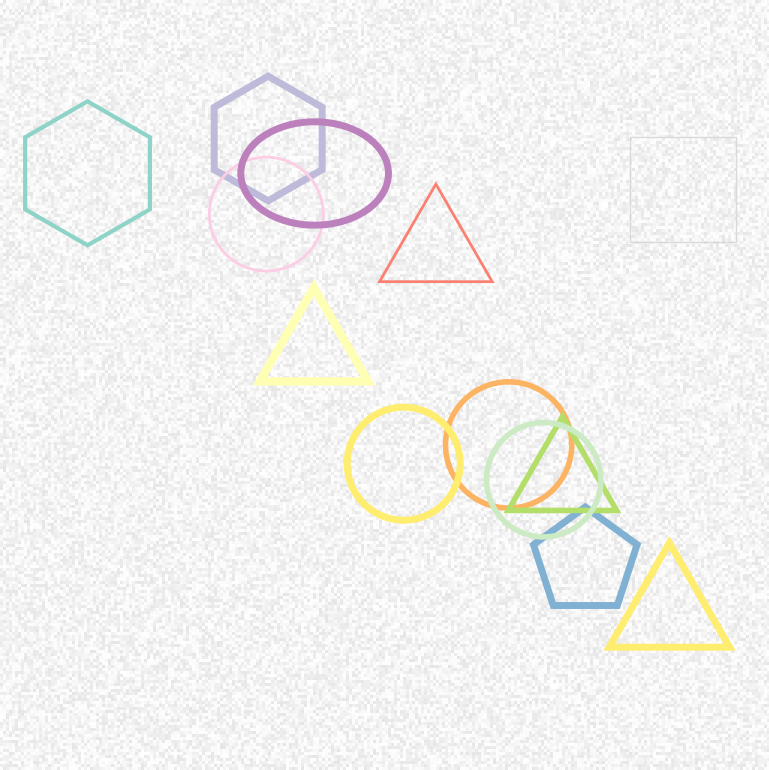[{"shape": "hexagon", "thickness": 1.5, "radius": 0.47, "center": [0.114, 0.775]}, {"shape": "triangle", "thickness": 3, "radius": 0.41, "center": [0.408, 0.545]}, {"shape": "hexagon", "thickness": 2.5, "radius": 0.4, "center": [0.348, 0.82]}, {"shape": "triangle", "thickness": 1, "radius": 0.42, "center": [0.566, 0.676]}, {"shape": "pentagon", "thickness": 2.5, "radius": 0.35, "center": [0.76, 0.271]}, {"shape": "circle", "thickness": 2, "radius": 0.41, "center": [0.661, 0.422]}, {"shape": "triangle", "thickness": 2, "radius": 0.41, "center": [0.73, 0.378]}, {"shape": "circle", "thickness": 1, "radius": 0.37, "center": [0.346, 0.722]}, {"shape": "square", "thickness": 0.5, "radius": 0.34, "center": [0.887, 0.754]}, {"shape": "oval", "thickness": 2.5, "radius": 0.48, "center": [0.409, 0.775]}, {"shape": "circle", "thickness": 2, "radius": 0.37, "center": [0.706, 0.377]}, {"shape": "triangle", "thickness": 2.5, "radius": 0.45, "center": [0.869, 0.205]}, {"shape": "circle", "thickness": 2.5, "radius": 0.37, "center": [0.524, 0.398]}]